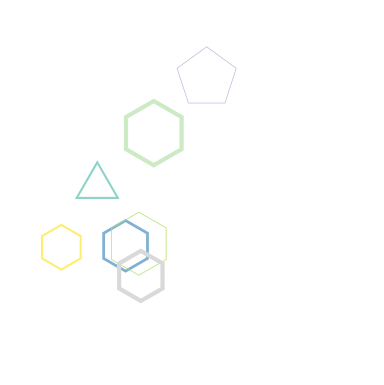[{"shape": "triangle", "thickness": 1.5, "radius": 0.31, "center": [0.253, 0.517]}, {"shape": "pentagon", "thickness": 0.5, "radius": 0.4, "center": [0.537, 0.798]}, {"shape": "hexagon", "thickness": 2, "radius": 0.33, "center": [0.326, 0.361]}, {"shape": "hexagon", "thickness": 0.5, "radius": 0.41, "center": [0.361, 0.367]}, {"shape": "hexagon", "thickness": 3, "radius": 0.33, "center": [0.366, 0.283]}, {"shape": "hexagon", "thickness": 3, "radius": 0.42, "center": [0.399, 0.654]}, {"shape": "hexagon", "thickness": 1.5, "radius": 0.29, "center": [0.159, 0.358]}]